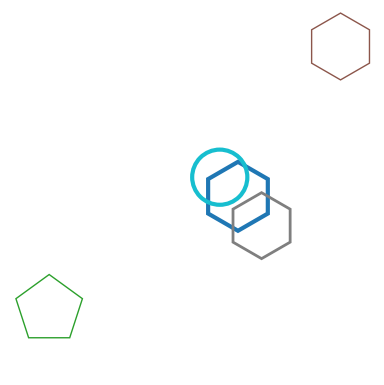[{"shape": "hexagon", "thickness": 3, "radius": 0.45, "center": [0.618, 0.49]}, {"shape": "pentagon", "thickness": 1, "radius": 0.45, "center": [0.128, 0.196]}, {"shape": "hexagon", "thickness": 1, "radius": 0.43, "center": [0.885, 0.879]}, {"shape": "hexagon", "thickness": 2, "radius": 0.43, "center": [0.679, 0.414]}, {"shape": "circle", "thickness": 3, "radius": 0.36, "center": [0.571, 0.54]}]